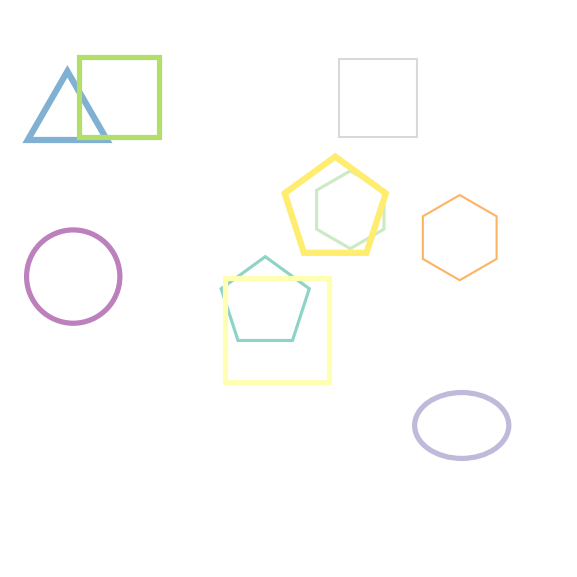[{"shape": "pentagon", "thickness": 1.5, "radius": 0.4, "center": [0.459, 0.474]}, {"shape": "square", "thickness": 2.5, "radius": 0.45, "center": [0.48, 0.428]}, {"shape": "oval", "thickness": 2.5, "radius": 0.41, "center": [0.8, 0.262]}, {"shape": "triangle", "thickness": 3, "radius": 0.4, "center": [0.117, 0.796]}, {"shape": "hexagon", "thickness": 1, "radius": 0.37, "center": [0.796, 0.588]}, {"shape": "square", "thickness": 2.5, "radius": 0.35, "center": [0.206, 0.831]}, {"shape": "square", "thickness": 1, "radius": 0.34, "center": [0.655, 0.829]}, {"shape": "circle", "thickness": 2.5, "radius": 0.4, "center": [0.127, 0.52]}, {"shape": "hexagon", "thickness": 1.5, "radius": 0.34, "center": [0.607, 0.636]}, {"shape": "pentagon", "thickness": 3, "radius": 0.46, "center": [0.58, 0.636]}]